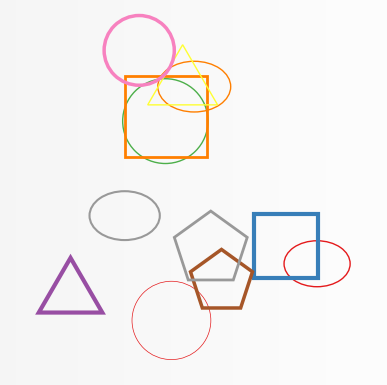[{"shape": "circle", "thickness": 0.5, "radius": 0.51, "center": [0.442, 0.168]}, {"shape": "oval", "thickness": 1, "radius": 0.43, "center": [0.818, 0.315]}, {"shape": "square", "thickness": 3, "radius": 0.42, "center": [0.738, 0.362]}, {"shape": "circle", "thickness": 1, "radius": 0.55, "center": [0.427, 0.685]}, {"shape": "triangle", "thickness": 3, "radius": 0.47, "center": [0.182, 0.236]}, {"shape": "square", "thickness": 2, "radius": 0.53, "center": [0.428, 0.698]}, {"shape": "oval", "thickness": 1, "radius": 0.47, "center": [0.501, 0.775]}, {"shape": "triangle", "thickness": 1, "radius": 0.52, "center": [0.471, 0.78]}, {"shape": "pentagon", "thickness": 2.5, "radius": 0.42, "center": [0.572, 0.268]}, {"shape": "circle", "thickness": 2.5, "radius": 0.45, "center": [0.359, 0.869]}, {"shape": "pentagon", "thickness": 2, "radius": 0.49, "center": [0.544, 0.353]}, {"shape": "oval", "thickness": 1.5, "radius": 0.45, "center": [0.322, 0.44]}]